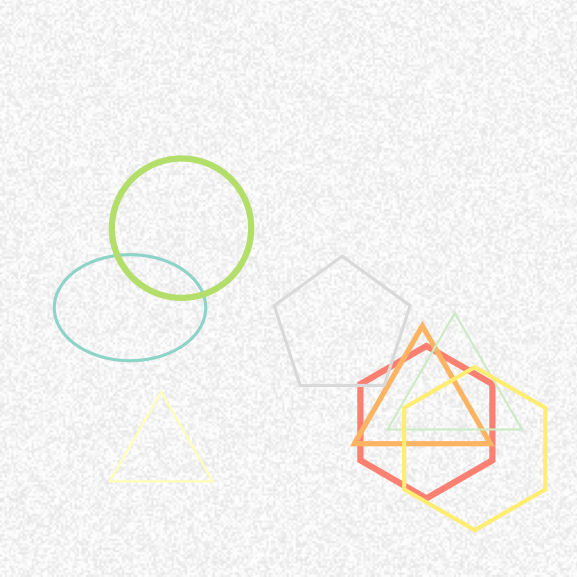[{"shape": "oval", "thickness": 1.5, "radius": 0.66, "center": [0.225, 0.466]}, {"shape": "triangle", "thickness": 1, "radius": 0.52, "center": [0.279, 0.217]}, {"shape": "hexagon", "thickness": 3, "radius": 0.66, "center": [0.738, 0.268]}, {"shape": "triangle", "thickness": 2.5, "radius": 0.68, "center": [0.731, 0.299]}, {"shape": "circle", "thickness": 3, "radius": 0.6, "center": [0.314, 0.604]}, {"shape": "pentagon", "thickness": 1.5, "radius": 0.62, "center": [0.593, 0.432]}, {"shape": "triangle", "thickness": 1, "radius": 0.67, "center": [0.787, 0.323]}, {"shape": "hexagon", "thickness": 2, "radius": 0.71, "center": [0.822, 0.222]}]